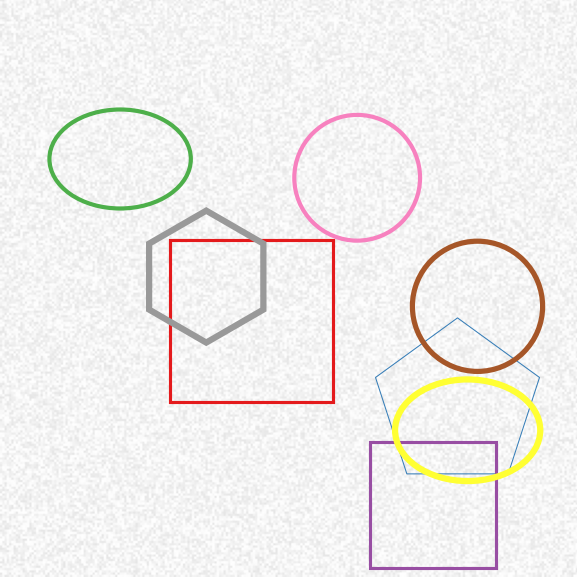[{"shape": "square", "thickness": 1.5, "radius": 0.7, "center": [0.436, 0.444]}, {"shape": "pentagon", "thickness": 0.5, "radius": 0.75, "center": [0.792, 0.299]}, {"shape": "oval", "thickness": 2, "radius": 0.61, "center": [0.208, 0.724]}, {"shape": "square", "thickness": 1.5, "radius": 0.54, "center": [0.749, 0.124]}, {"shape": "oval", "thickness": 3, "radius": 0.63, "center": [0.81, 0.254]}, {"shape": "circle", "thickness": 2.5, "radius": 0.56, "center": [0.827, 0.469]}, {"shape": "circle", "thickness": 2, "radius": 0.54, "center": [0.618, 0.691]}, {"shape": "hexagon", "thickness": 3, "radius": 0.57, "center": [0.357, 0.52]}]